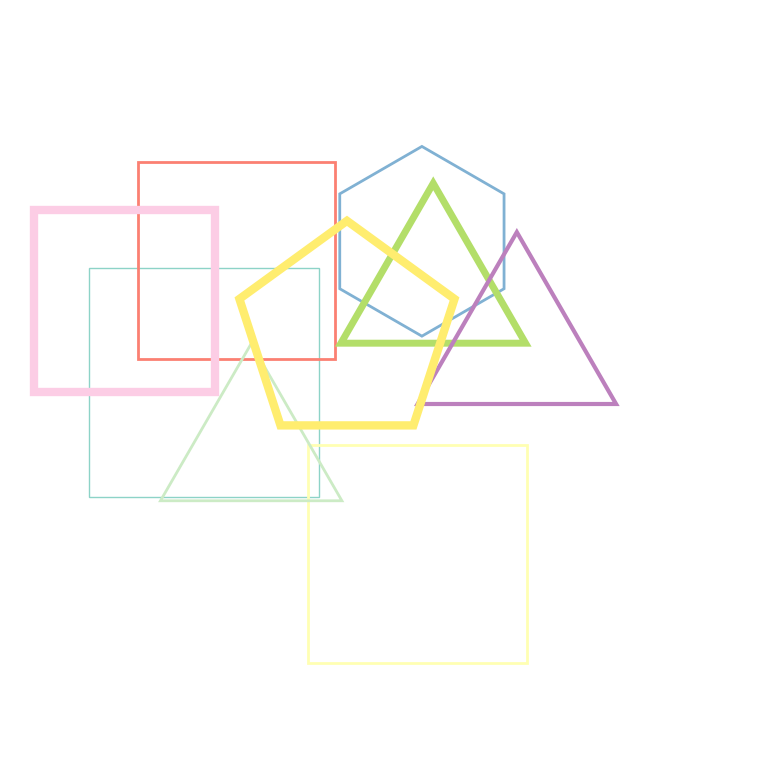[{"shape": "square", "thickness": 0.5, "radius": 0.75, "center": [0.265, 0.503]}, {"shape": "square", "thickness": 1, "radius": 0.71, "center": [0.543, 0.28]}, {"shape": "square", "thickness": 1, "radius": 0.64, "center": [0.307, 0.662]}, {"shape": "hexagon", "thickness": 1, "radius": 0.62, "center": [0.548, 0.687]}, {"shape": "triangle", "thickness": 2.5, "radius": 0.69, "center": [0.563, 0.624]}, {"shape": "square", "thickness": 3, "radius": 0.59, "center": [0.161, 0.609]}, {"shape": "triangle", "thickness": 1.5, "radius": 0.74, "center": [0.671, 0.55]}, {"shape": "triangle", "thickness": 1, "radius": 0.68, "center": [0.326, 0.418]}, {"shape": "pentagon", "thickness": 3, "radius": 0.73, "center": [0.451, 0.566]}]